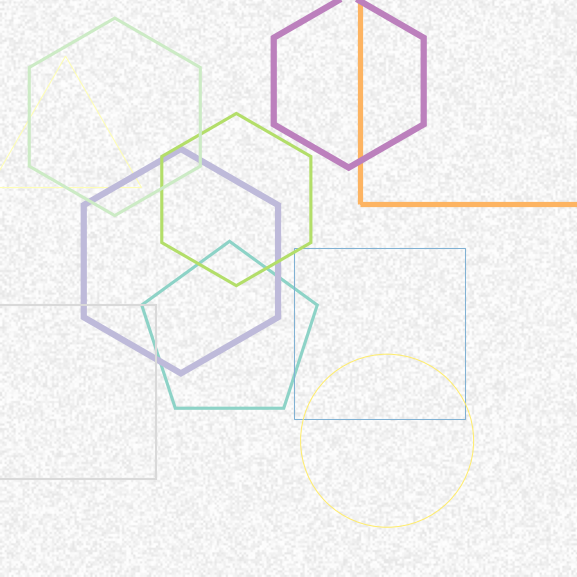[{"shape": "pentagon", "thickness": 1.5, "radius": 0.8, "center": [0.397, 0.422]}, {"shape": "triangle", "thickness": 0.5, "radius": 0.76, "center": [0.114, 0.75]}, {"shape": "hexagon", "thickness": 3, "radius": 0.97, "center": [0.313, 0.547]}, {"shape": "square", "thickness": 0.5, "radius": 0.74, "center": [0.657, 0.422]}, {"shape": "square", "thickness": 2.5, "radius": 0.99, "center": [0.82, 0.844]}, {"shape": "hexagon", "thickness": 1.5, "radius": 0.75, "center": [0.409, 0.654]}, {"shape": "square", "thickness": 1, "radius": 0.76, "center": [0.12, 0.321]}, {"shape": "hexagon", "thickness": 3, "radius": 0.75, "center": [0.604, 0.859]}, {"shape": "hexagon", "thickness": 1.5, "radius": 0.85, "center": [0.199, 0.797]}, {"shape": "circle", "thickness": 0.5, "radius": 0.75, "center": [0.67, 0.236]}]